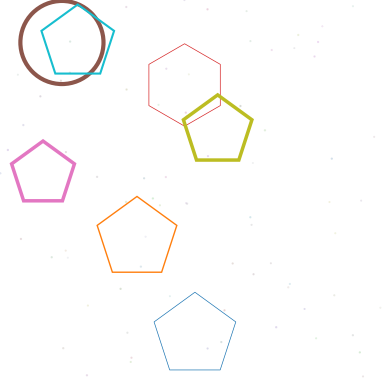[{"shape": "pentagon", "thickness": 0.5, "radius": 0.56, "center": [0.506, 0.129]}, {"shape": "pentagon", "thickness": 1, "radius": 0.54, "center": [0.356, 0.381]}, {"shape": "hexagon", "thickness": 0.5, "radius": 0.54, "center": [0.479, 0.779]}, {"shape": "circle", "thickness": 3, "radius": 0.54, "center": [0.161, 0.89]}, {"shape": "pentagon", "thickness": 2.5, "radius": 0.43, "center": [0.112, 0.548]}, {"shape": "pentagon", "thickness": 2.5, "radius": 0.47, "center": [0.565, 0.66]}, {"shape": "pentagon", "thickness": 1.5, "radius": 0.5, "center": [0.202, 0.889]}]